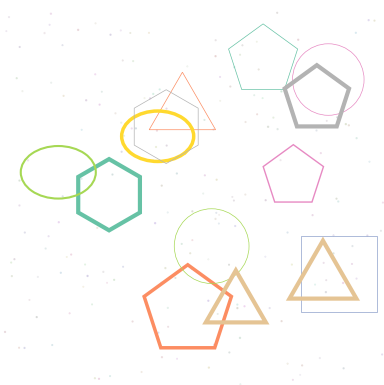[{"shape": "hexagon", "thickness": 3, "radius": 0.46, "center": [0.283, 0.494]}, {"shape": "pentagon", "thickness": 0.5, "radius": 0.47, "center": [0.683, 0.844]}, {"shape": "triangle", "thickness": 0.5, "radius": 0.5, "center": [0.474, 0.713]}, {"shape": "pentagon", "thickness": 2.5, "radius": 0.6, "center": [0.488, 0.193]}, {"shape": "square", "thickness": 0.5, "radius": 0.5, "center": [0.881, 0.288]}, {"shape": "circle", "thickness": 0.5, "radius": 0.46, "center": [0.853, 0.793]}, {"shape": "pentagon", "thickness": 1, "radius": 0.41, "center": [0.762, 0.542]}, {"shape": "circle", "thickness": 0.5, "radius": 0.49, "center": [0.55, 0.361]}, {"shape": "oval", "thickness": 1.5, "radius": 0.49, "center": [0.151, 0.552]}, {"shape": "oval", "thickness": 2.5, "radius": 0.47, "center": [0.41, 0.646]}, {"shape": "triangle", "thickness": 3, "radius": 0.45, "center": [0.613, 0.208]}, {"shape": "triangle", "thickness": 3, "radius": 0.5, "center": [0.839, 0.275]}, {"shape": "hexagon", "thickness": 0.5, "radius": 0.48, "center": [0.432, 0.671]}, {"shape": "pentagon", "thickness": 3, "radius": 0.44, "center": [0.823, 0.743]}]